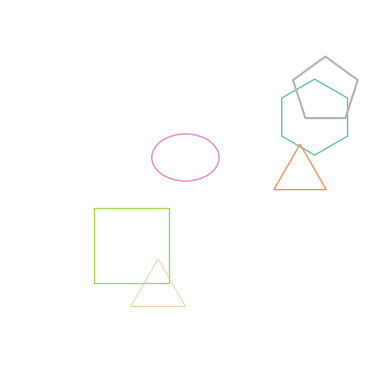[{"shape": "hexagon", "thickness": 1, "radius": 0.49, "center": [0.817, 0.696]}, {"shape": "triangle", "thickness": 1, "radius": 0.39, "center": [0.779, 0.547]}, {"shape": "oval", "thickness": 1, "radius": 0.44, "center": [0.482, 0.591]}, {"shape": "square", "thickness": 1, "radius": 0.48, "center": [0.341, 0.362]}, {"shape": "triangle", "thickness": 0.5, "radius": 0.41, "center": [0.411, 0.245]}, {"shape": "pentagon", "thickness": 1.5, "radius": 0.44, "center": [0.845, 0.765]}]